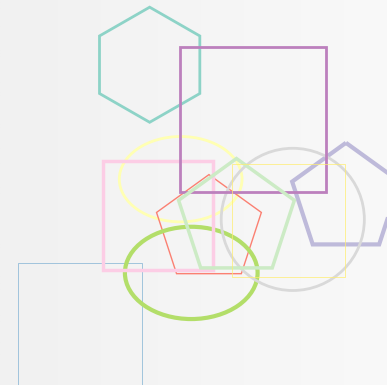[{"shape": "hexagon", "thickness": 2, "radius": 0.75, "center": [0.386, 0.832]}, {"shape": "oval", "thickness": 2, "radius": 0.79, "center": [0.466, 0.535]}, {"shape": "pentagon", "thickness": 3, "radius": 0.73, "center": [0.893, 0.483]}, {"shape": "pentagon", "thickness": 1, "radius": 0.71, "center": [0.539, 0.404]}, {"shape": "square", "thickness": 0.5, "radius": 0.8, "center": [0.207, 0.158]}, {"shape": "oval", "thickness": 3, "radius": 0.86, "center": [0.494, 0.291]}, {"shape": "square", "thickness": 2.5, "radius": 0.71, "center": [0.407, 0.44]}, {"shape": "circle", "thickness": 2, "radius": 0.92, "center": [0.756, 0.43]}, {"shape": "square", "thickness": 2, "radius": 0.94, "center": [0.652, 0.689]}, {"shape": "pentagon", "thickness": 2.5, "radius": 0.79, "center": [0.61, 0.431]}, {"shape": "square", "thickness": 0.5, "radius": 0.73, "center": [0.745, 0.427]}]